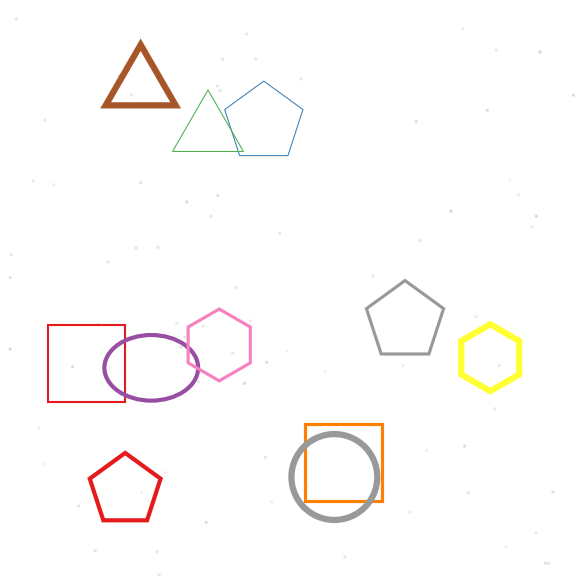[{"shape": "square", "thickness": 1, "radius": 0.33, "center": [0.15, 0.369]}, {"shape": "pentagon", "thickness": 2, "radius": 0.32, "center": [0.217, 0.15]}, {"shape": "pentagon", "thickness": 0.5, "radius": 0.36, "center": [0.457, 0.787]}, {"shape": "triangle", "thickness": 0.5, "radius": 0.35, "center": [0.36, 0.772]}, {"shape": "oval", "thickness": 2, "radius": 0.41, "center": [0.262, 0.362]}, {"shape": "square", "thickness": 1.5, "radius": 0.34, "center": [0.595, 0.198]}, {"shape": "hexagon", "thickness": 3, "radius": 0.29, "center": [0.849, 0.38]}, {"shape": "triangle", "thickness": 3, "radius": 0.35, "center": [0.244, 0.852]}, {"shape": "hexagon", "thickness": 1.5, "radius": 0.31, "center": [0.38, 0.402]}, {"shape": "pentagon", "thickness": 1.5, "radius": 0.35, "center": [0.701, 0.443]}, {"shape": "circle", "thickness": 3, "radius": 0.37, "center": [0.579, 0.173]}]